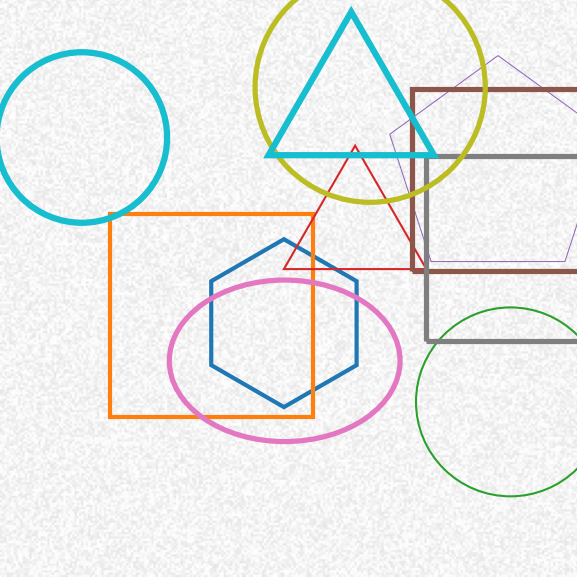[{"shape": "hexagon", "thickness": 2, "radius": 0.73, "center": [0.492, 0.44]}, {"shape": "square", "thickness": 2, "radius": 0.88, "center": [0.366, 0.452]}, {"shape": "circle", "thickness": 1, "radius": 0.82, "center": [0.884, 0.303]}, {"shape": "triangle", "thickness": 1, "radius": 0.71, "center": [0.615, 0.604]}, {"shape": "pentagon", "thickness": 0.5, "radius": 0.99, "center": [0.862, 0.706]}, {"shape": "square", "thickness": 2.5, "radius": 0.79, "center": [0.871, 0.688]}, {"shape": "oval", "thickness": 2.5, "radius": 1.0, "center": [0.493, 0.374]}, {"shape": "square", "thickness": 2.5, "radius": 0.8, "center": [0.898, 0.569]}, {"shape": "circle", "thickness": 2.5, "radius": 1.0, "center": [0.641, 0.848]}, {"shape": "circle", "thickness": 3, "radius": 0.74, "center": [0.142, 0.761]}, {"shape": "triangle", "thickness": 3, "radius": 0.83, "center": [0.608, 0.813]}]